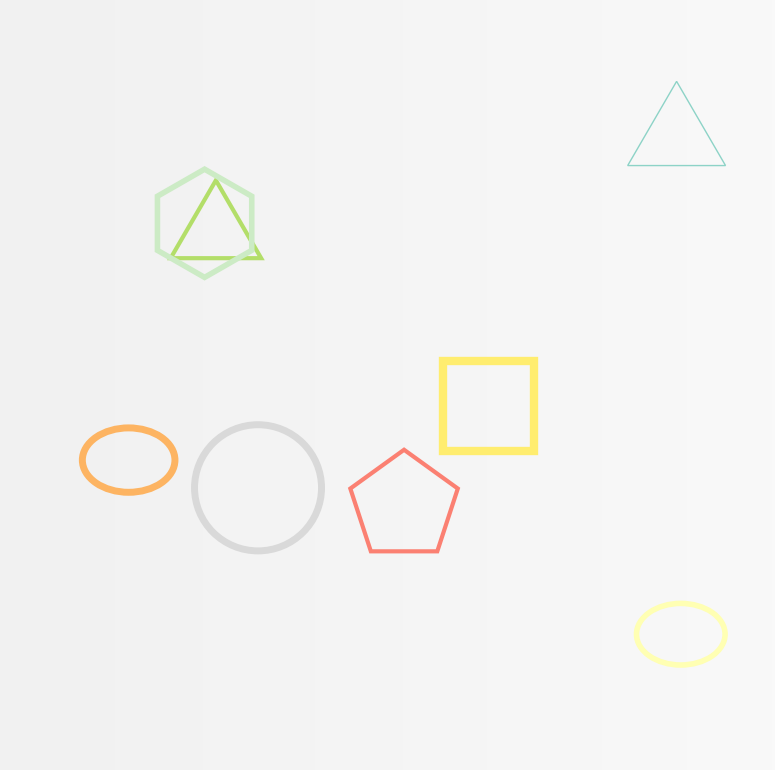[{"shape": "triangle", "thickness": 0.5, "radius": 0.36, "center": [0.873, 0.821]}, {"shape": "oval", "thickness": 2, "radius": 0.29, "center": [0.878, 0.176]}, {"shape": "pentagon", "thickness": 1.5, "radius": 0.36, "center": [0.521, 0.343]}, {"shape": "oval", "thickness": 2.5, "radius": 0.3, "center": [0.166, 0.402]}, {"shape": "triangle", "thickness": 1.5, "radius": 0.34, "center": [0.279, 0.698]}, {"shape": "circle", "thickness": 2.5, "radius": 0.41, "center": [0.333, 0.366]}, {"shape": "hexagon", "thickness": 2, "radius": 0.35, "center": [0.264, 0.71]}, {"shape": "square", "thickness": 3, "radius": 0.29, "center": [0.631, 0.473]}]